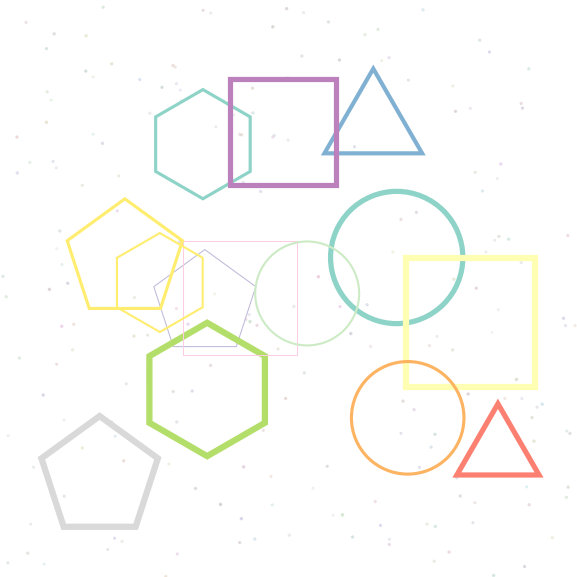[{"shape": "hexagon", "thickness": 1.5, "radius": 0.47, "center": [0.351, 0.749]}, {"shape": "circle", "thickness": 2.5, "radius": 0.57, "center": [0.687, 0.553]}, {"shape": "square", "thickness": 3, "radius": 0.56, "center": [0.815, 0.441]}, {"shape": "pentagon", "thickness": 0.5, "radius": 0.46, "center": [0.355, 0.474]}, {"shape": "triangle", "thickness": 2.5, "radius": 0.41, "center": [0.862, 0.218]}, {"shape": "triangle", "thickness": 2, "radius": 0.49, "center": [0.646, 0.782]}, {"shape": "circle", "thickness": 1.5, "radius": 0.49, "center": [0.706, 0.276]}, {"shape": "hexagon", "thickness": 3, "radius": 0.58, "center": [0.359, 0.325]}, {"shape": "square", "thickness": 0.5, "radius": 0.49, "center": [0.415, 0.483]}, {"shape": "pentagon", "thickness": 3, "radius": 0.53, "center": [0.173, 0.173]}, {"shape": "square", "thickness": 2.5, "radius": 0.46, "center": [0.49, 0.77]}, {"shape": "circle", "thickness": 1, "radius": 0.45, "center": [0.532, 0.491]}, {"shape": "hexagon", "thickness": 1, "radius": 0.43, "center": [0.277, 0.51]}, {"shape": "pentagon", "thickness": 1.5, "radius": 0.52, "center": [0.216, 0.55]}]